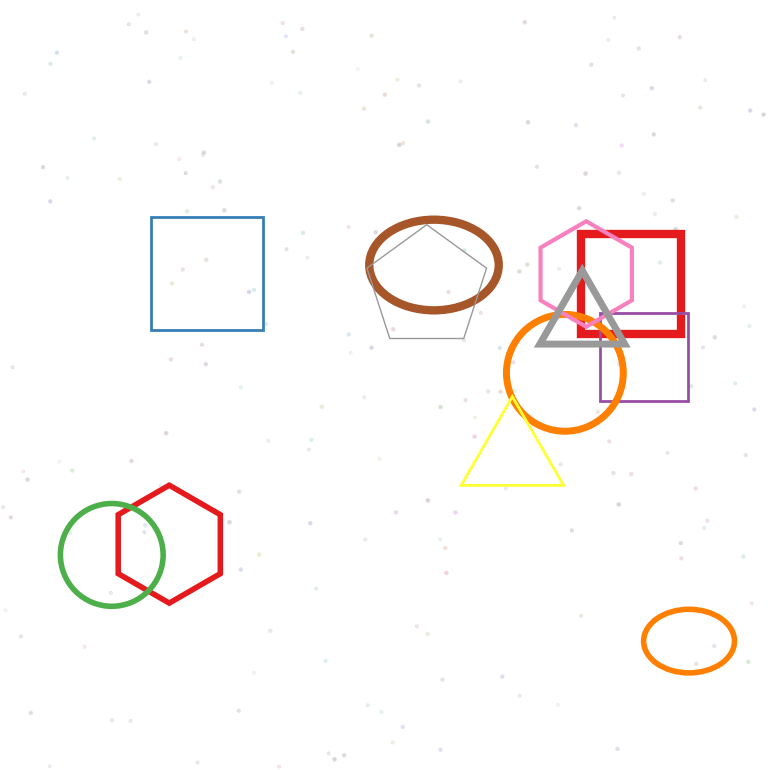[{"shape": "hexagon", "thickness": 2, "radius": 0.38, "center": [0.22, 0.293]}, {"shape": "square", "thickness": 3, "radius": 0.32, "center": [0.82, 0.631]}, {"shape": "square", "thickness": 1, "radius": 0.37, "center": [0.269, 0.645]}, {"shape": "circle", "thickness": 2, "radius": 0.33, "center": [0.145, 0.279]}, {"shape": "square", "thickness": 1, "radius": 0.29, "center": [0.836, 0.536]}, {"shape": "circle", "thickness": 2.5, "radius": 0.38, "center": [0.734, 0.516]}, {"shape": "oval", "thickness": 2, "radius": 0.29, "center": [0.895, 0.167]}, {"shape": "triangle", "thickness": 1, "radius": 0.38, "center": [0.665, 0.408]}, {"shape": "oval", "thickness": 3, "radius": 0.42, "center": [0.564, 0.656]}, {"shape": "hexagon", "thickness": 1.5, "radius": 0.34, "center": [0.761, 0.644]}, {"shape": "triangle", "thickness": 2.5, "radius": 0.32, "center": [0.756, 0.585]}, {"shape": "pentagon", "thickness": 0.5, "radius": 0.41, "center": [0.554, 0.626]}]